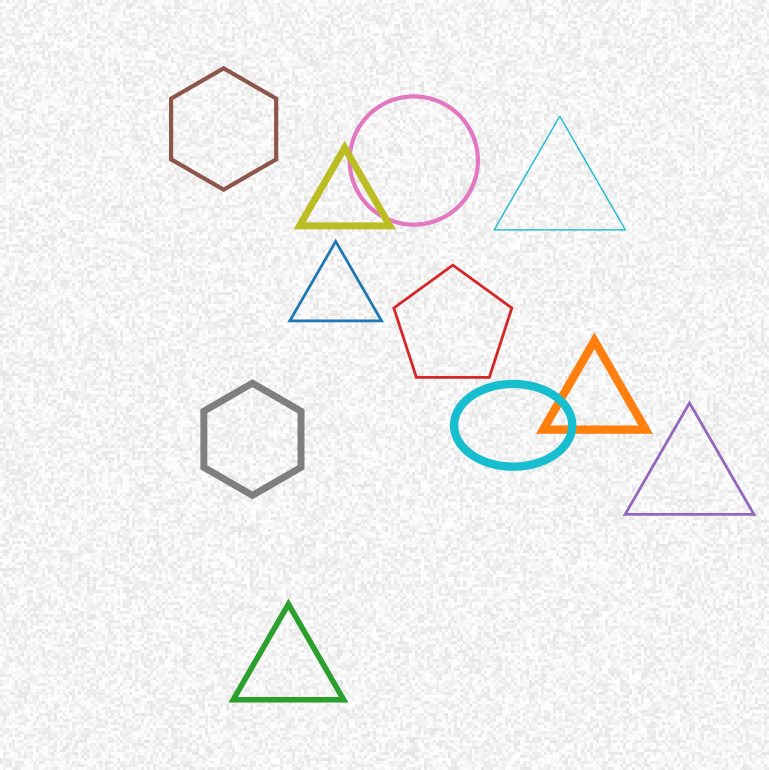[{"shape": "triangle", "thickness": 1, "radius": 0.34, "center": [0.436, 0.618]}, {"shape": "triangle", "thickness": 3, "radius": 0.38, "center": [0.772, 0.481]}, {"shape": "triangle", "thickness": 2, "radius": 0.41, "center": [0.375, 0.133]}, {"shape": "pentagon", "thickness": 1, "radius": 0.4, "center": [0.588, 0.575]}, {"shape": "triangle", "thickness": 1, "radius": 0.48, "center": [0.895, 0.38]}, {"shape": "hexagon", "thickness": 1.5, "radius": 0.39, "center": [0.29, 0.832]}, {"shape": "circle", "thickness": 1.5, "radius": 0.42, "center": [0.537, 0.792]}, {"shape": "hexagon", "thickness": 2.5, "radius": 0.36, "center": [0.328, 0.43]}, {"shape": "triangle", "thickness": 2.5, "radius": 0.34, "center": [0.448, 0.741]}, {"shape": "triangle", "thickness": 0.5, "radius": 0.49, "center": [0.727, 0.751]}, {"shape": "oval", "thickness": 3, "radius": 0.38, "center": [0.666, 0.448]}]